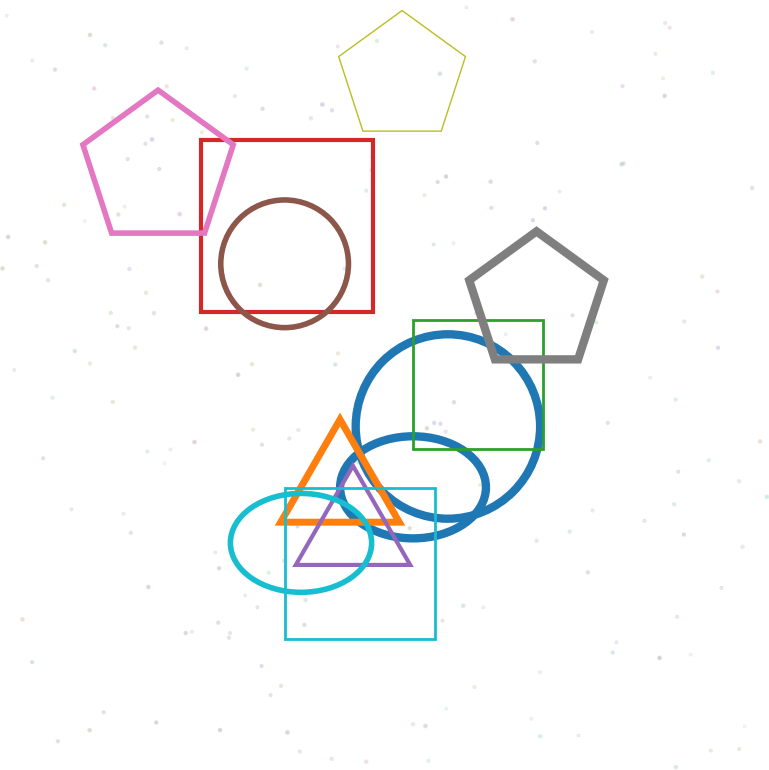[{"shape": "oval", "thickness": 3, "radius": 0.47, "center": [0.536, 0.367]}, {"shape": "circle", "thickness": 3, "radius": 0.6, "center": [0.582, 0.446]}, {"shape": "triangle", "thickness": 2.5, "radius": 0.44, "center": [0.442, 0.366]}, {"shape": "square", "thickness": 1, "radius": 0.42, "center": [0.621, 0.501]}, {"shape": "square", "thickness": 1.5, "radius": 0.56, "center": [0.373, 0.706]}, {"shape": "triangle", "thickness": 1.5, "radius": 0.43, "center": [0.458, 0.309]}, {"shape": "circle", "thickness": 2, "radius": 0.41, "center": [0.37, 0.657]}, {"shape": "pentagon", "thickness": 2, "radius": 0.51, "center": [0.205, 0.78]}, {"shape": "pentagon", "thickness": 3, "radius": 0.46, "center": [0.697, 0.608]}, {"shape": "pentagon", "thickness": 0.5, "radius": 0.43, "center": [0.522, 0.9]}, {"shape": "square", "thickness": 1, "radius": 0.49, "center": [0.467, 0.268]}, {"shape": "oval", "thickness": 2, "radius": 0.46, "center": [0.391, 0.295]}]